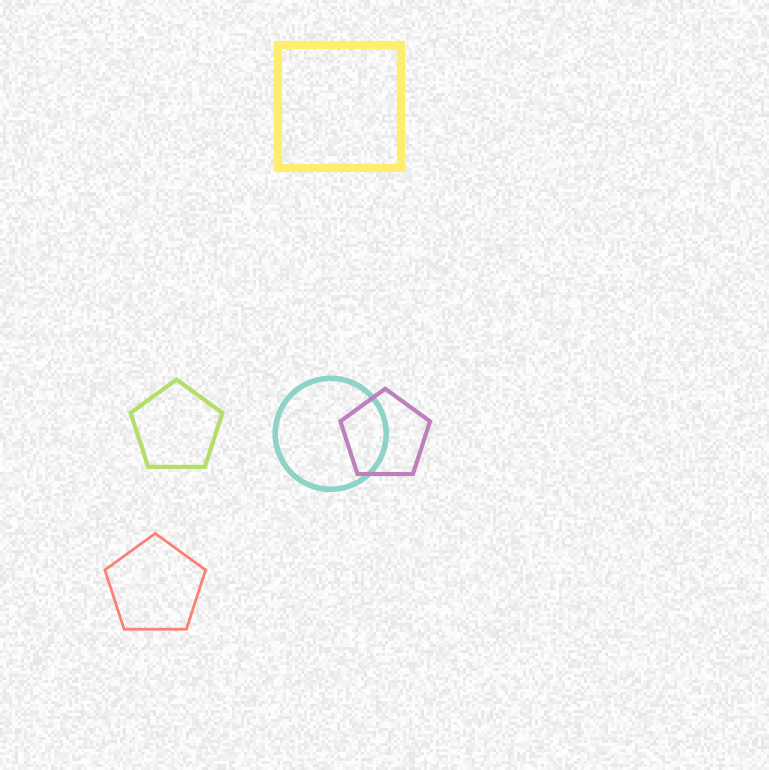[{"shape": "circle", "thickness": 2, "radius": 0.36, "center": [0.429, 0.437]}, {"shape": "pentagon", "thickness": 1, "radius": 0.34, "center": [0.202, 0.238]}, {"shape": "pentagon", "thickness": 1.5, "radius": 0.31, "center": [0.229, 0.444]}, {"shape": "pentagon", "thickness": 1.5, "radius": 0.31, "center": [0.5, 0.434]}, {"shape": "square", "thickness": 3, "radius": 0.4, "center": [0.441, 0.862]}]